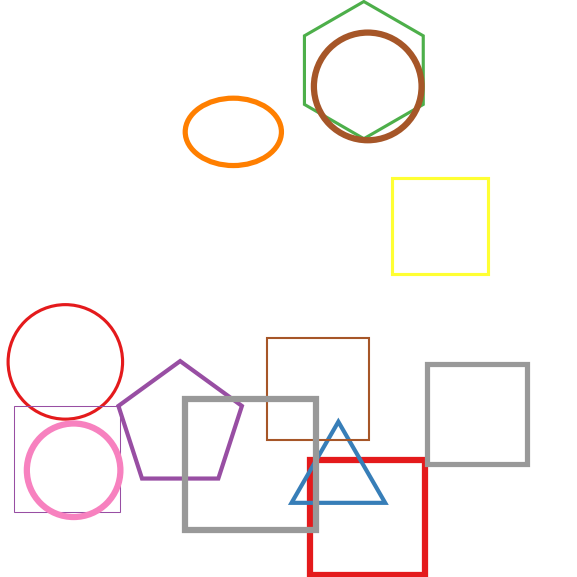[{"shape": "square", "thickness": 3, "radius": 0.5, "center": [0.637, 0.104]}, {"shape": "circle", "thickness": 1.5, "radius": 0.5, "center": [0.113, 0.372]}, {"shape": "triangle", "thickness": 2, "radius": 0.47, "center": [0.586, 0.175]}, {"shape": "hexagon", "thickness": 1.5, "radius": 0.59, "center": [0.63, 0.878]}, {"shape": "pentagon", "thickness": 2, "radius": 0.56, "center": [0.312, 0.261]}, {"shape": "square", "thickness": 0.5, "radius": 0.46, "center": [0.116, 0.204]}, {"shape": "oval", "thickness": 2.5, "radius": 0.42, "center": [0.404, 0.771]}, {"shape": "square", "thickness": 1.5, "radius": 0.41, "center": [0.762, 0.608]}, {"shape": "square", "thickness": 1, "radius": 0.44, "center": [0.551, 0.326]}, {"shape": "circle", "thickness": 3, "radius": 0.47, "center": [0.637, 0.85]}, {"shape": "circle", "thickness": 3, "radius": 0.4, "center": [0.127, 0.185]}, {"shape": "square", "thickness": 2.5, "radius": 0.43, "center": [0.826, 0.282]}, {"shape": "square", "thickness": 3, "radius": 0.57, "center": [0.434, 0.195]}]